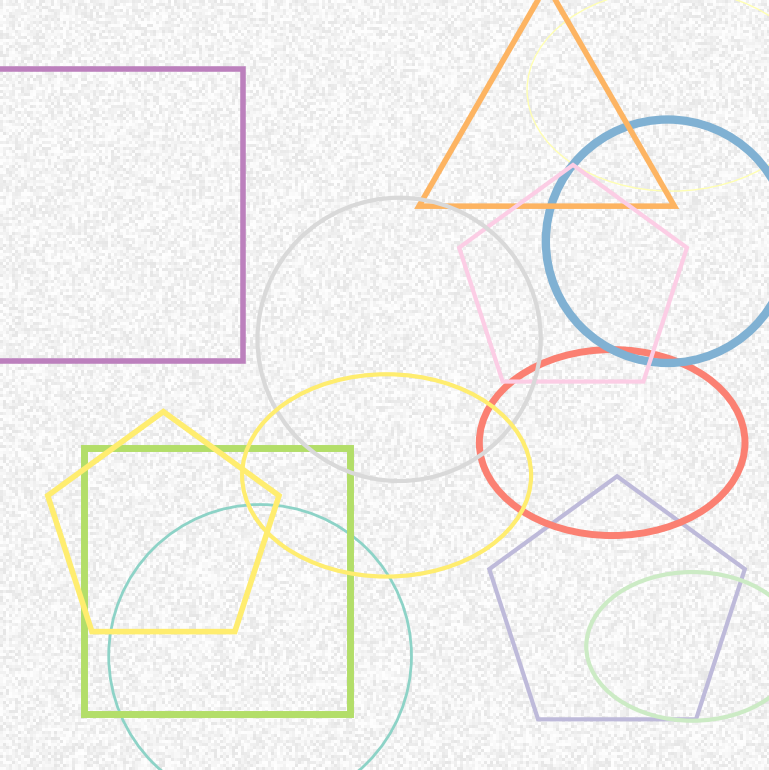[{"shape": "circle", "thickness": 1, "radius": 0.98, "center": [0.338, 0.148]}, {"shape": "oval", "thickness": 0.5, "radius": 0.94, "center": [0.872, 0.883]}, {"shape": "pentagon", "thickness": 1.5, "radius": 0.87, "center": [0.801, 0.207]}, {"shape": "oval", "thickness": 2.5, "radius": 0.86, "center": [0.795, 0.425]}, {"shape": "circle", "thickness": 3, "radius": 0.79, "center": [0.867, 0.687]}, {"shape": "triangle", "thickness": 2, "radius": 0.96, "center": [0.71, 0.828]}, {"shape": "square", "thickness": 2.5, "radius": 0.86, "center": [0.281, 0.246]}, {"shape": "pentagon", "thickness": 1.5, "radius": 0.78, "center": [0.744, 0.63]}, {"shape": "circle", "thickness": 1.5, "radius": 0.92, "center": [0.518, 0.559]}, {"shape": "square", "thickness": 2, "radius": 0.95, "center": [0.126, 0.721]}, {"shape": "oval", "thickness": 1.5, "radius": 0.69, "center": [0.899, 0.161]}, {"shape": "oval", "thickness": 1.5, "radius": 0.94, "center": [0.502, 0.383]}, {"shape": "pentagon", "thickness": 2, "radius": 0.79, "center": [0.212, 0.307]}]